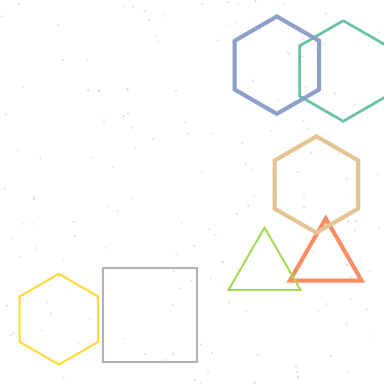[{"shape": "hexagon", "thickness": 2, "radius": 0.65, "center": [0.891, 0.816]}, {"shape": "triangle", "thickness": 3, "radius": 0.54, "center": [0.846, 0.325]}, {"shape": "hexagon", "thickness": 3, "radius": 0.63, "center": [0.719, 0.831]}, {"shape": "triangle", "thickness": 1.5, "radius": 0.54, "center": [0.687, 0.301]}, {"shape": "hexagon", "thickness": 1.5, "radius": 0.59, "center": [0.153, 0.171]}, {"shape": "hexagon", "thickness": 3, "radius": 0.63, "center": [0.822, 0.521]}, {"shape": "square", "thickness": 1.5, "radius": 0.61, "center": [0.389, 0.182]}]